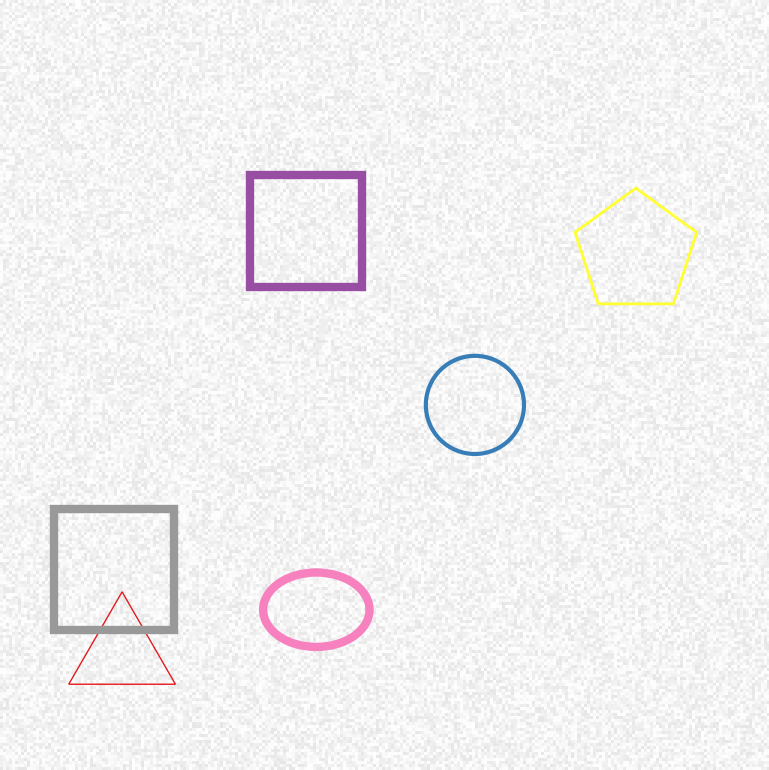[{"shape": "triangle", "thickness": 0.5, "radius": 0.4, "center": [0.159, 0.151]}, {"shape": "circle", "thickness": 1.5, "radius": 0.32, "center": [0.617, 0.474]}, {"shape": "square", "thickness": 3, "radius": 0.37, "center": [0.397, 0.7]}, {"shape": "pentagon", "thickness": 1, "radius": 0.42, "center": [0.826, 0.673]}, {"shape": "oval", "thickness": 3, "radius": 0.35, "center": [0.411, 0.208]}, {"shape": "square", "thickness": 3, "radius": 0.39, "center": [0.148, 0.26]}]